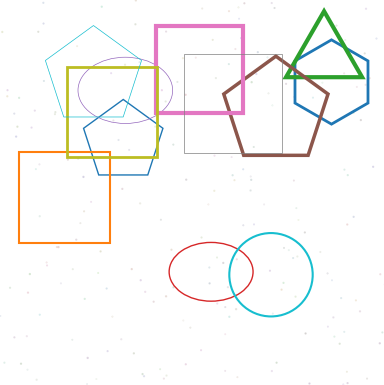[{"shape": "pentagon", "thickness": 1, "radius": 0.54, "center": [0.32, 0.633]}, {"shape": "hexagon", "thickness": 2, "radius": 0.55, "center": [0.861, 0.787]}, {"shape": "square", "thickness": 1.5, "radius": 0.59, "center": [0.168, 0.486]}, {"shape": "triangle", "thickness": 3, "radius": 0.57, "center": [0.842, 0.857]}, {"shape": "oval", "thickness": 1, "radius": 0.54, "center": [0.548, 0.294]}, {"shape": "oval", "thickness": 0.5, "radius": 0.61, "center": [0.326, 0.765]}, {"shape": "pentagon", "thickness": 2.5, "radius": 0.71, "center": [0.717, 0.712]}, {"shape": "square", "thickness": 3, "radius": 0.57, "center": [0.519, 0.821]}, {"shape": "square", "thickness": 0.5, "radius": 0.64, "center": [0.605, 0.731]}, {"shape": "square", "thickness": 2, "radius": 0.58, "center": [0.291, 0.709]}, {"shape": "pentagon", "thickness": 0.5, "radius": 0.66, "center": [0.243, 0.802]}, {"shape": "circle", "thickness": 1.5, "radius": 0.54, "center": [0.704, 0.286]}]